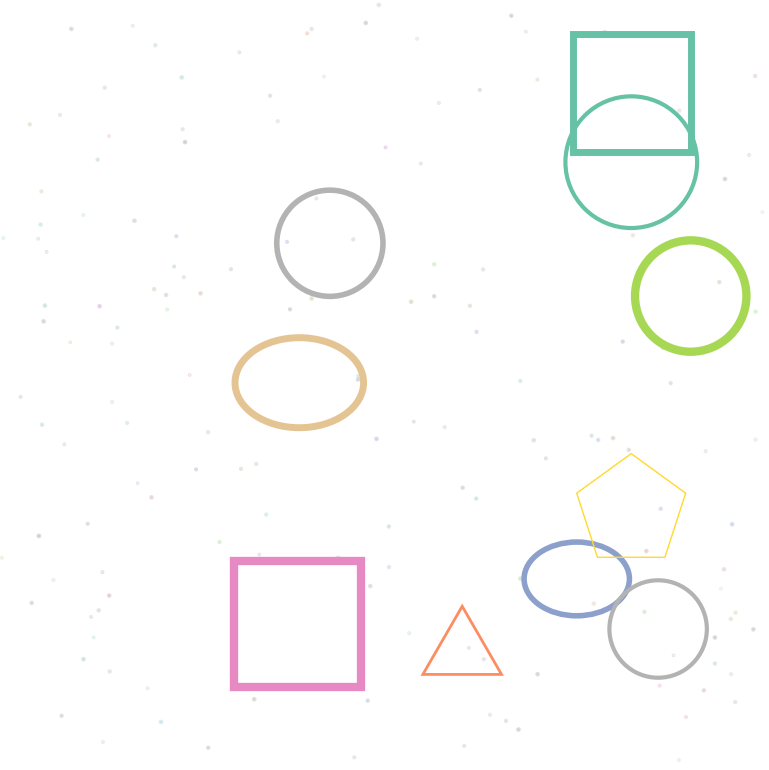[{"shape": "square", "thickness": 2.5, "radius": 0.38, "center": [0.82, 0.879]}, {"shape": "circle", "thickness": 1.5, "radius": 0.43, "center": [0.82, 0.789]}, {"shape": "triangle", "thickness": 1, "radius": 0.29, "center": [0.6, 0.154]}, {"shape": "oval", "thickness": 2, "radius": 0.34, "center": [0.749, 0.248]}, {"shape": "square", "thickness": 3, "radius": 0.41, "center": [0.387, 0.19]}, {"shape": "circle", "thickness": 3, "radius": 0.36, "center": [0.897, 0.616]}, {"shape": "pentagon", "thickness": 0.5, "radius": 0.37, "center": [0.82, 0.336]}, {"shape": "oval", "thickness": 2.5, "radius": 0.42, "center": [0.389, 0.503]}, {"shape": "circle", "thickness": 1.5, "radius": 0.32, "center": [0.855, 0.183]}, {"shape": "circle", "thickness": 2, "radius": 0.34, "center": [0.428, 0.684]}]